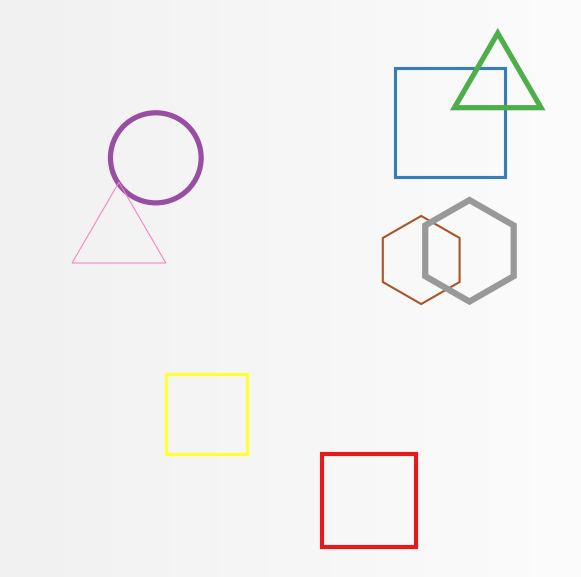[{"shape": "square", "thickness": 2, "radius": 0.4, "center": [0.634, 0.132]}, {"shape": "square", "thickness": 1.5, "radius": 0.47, "center": [0.774, 0.788]}, {"shape": "triangle", "thickness": 2.5, "radius": 0.43, "center": [0.856, 0.856]}, {"shape": "circle", "thickness": 2.5, "radius": 0.39, "center": [0.268, 0.726]}, {"shape": "square", "thickness": 1.5, "radius": 0.35, "center": [0.355, 0.282]}, {"shape": "hexagon", "thickness": 1, "radius": 0.38, "center": [0.725, 0.549]}, {"shape": "triangle", "thickness": 0.5, "radius": 0.47, "center": [0.205, 0.59]}, {"shape": "hexagon", "thickness": 3, "radius": 0.44, "center": [0.808, 0.565]}]